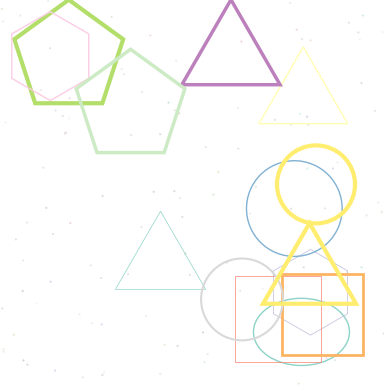[{"shape": "oval", "thickness": 1, "radius": 0.62, "center": [0.783, 0.138]}, {"shape": "triangle", "thickness": 0.5, "radius": 0.68, "center": [0.417, 0.316]}, {"shape": "triangle", "thickness": 1, "radius": 0.66, "center": [0.788, 0.745]}, {"shape": "hexagon", "thickness": 0.5, "radius": 0.56, "center": [0.807, 0.241]}, {"shape": "square", "thickness": 0.5, "radius": 0.56, "center": [0.722, 0.171]}, {"shape": "circle", "thickness": 1, "radius": 0.62, "center": [0.765, 0.458]}, {"shape": "square", "thickness": 2, "radius": 0.53, "center": [0.837, 0.183]}, {"shape": "pentagon", "thickness": 3, "radius": 0.74, "center": [0.179, 0.852]}, {"shape": "hexagon", "thickness": 1, "radius": 0.58, "center": [0.131, 0.854]}, {"shape": "circle", "thickness": 1.5, "radius": 0.53, "center": [0.629, 0.222]}, {"shape": "triangle", "thickness": 2.5, "radius": 0.74, "center": [0.6, 0.854]}, {"shape": "pentagon", "thickness": 2.5, "radius": 0.74, "center": [0.339, 0.724]}, {"shape": "triangle", "thickness": 3, "radius": 0.7, "center": [0.804, 0.281]}, {"shape": "circle", "thickness": 3, "radius": 0.51, "center": [0.821, 0.521]}]